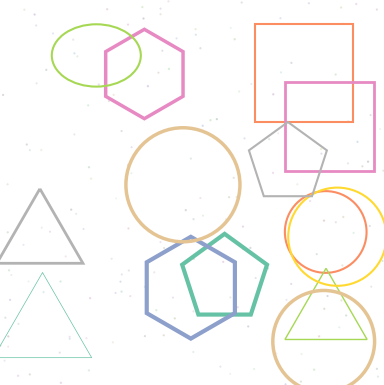[{"shape": "pentagon", "thickness": 3, "radius": 0.58, "center": [0.583, 0.277]}, {"shape": "triangle", "thickness": 0.5, "radius": 0.74, "center": [0.11, 0.145]}, {"shape": "square", "thickness": 1.5, "radius": 0.64, "center": [0.789, 0.811]}, {"shape": "circle", "thickness": 1.5, "radius": 0.53, "center": [0.846, 0.397]}, {"shape": "hexagon", "thickness": 3, "radius": 0.66, "center": [0.496, 0.253]}, {"shape": "square", "thickness": 2, "radius": 0.58, "center": [0.857, 0.671]}, {"shape": "hexagon", "thickness": 2.5, "radius": 0.58, "center": [0.375, 0.808]}, {"shape": "oval", "thickness": 1.5, "radius": 0.58, "center": [0.25, 0.856]}, {"shape": "triangle", "thickness": 1, "radius": 0.62, "center": [0.847, 0.18]}, {"shape": "circle", "thickness": 1.5, "radius": 0.64, "center": [0.876, 0.385]}, {"shape": "circle", "thickness": 2.5, "radius": 0.66, "center": [0.841, 0.113]}, {"shape": "circle", "thickness": 2.5, "radius": 0.74, "center": [0.475, 0.52]}, {"shape": "pentagon", "thickness": 1.5, "radius": 0.53, "center": [0.748, 0.577]}, {"shape": "triangle", "thickness": 2, "radius": 0.65, "center": [0.104, 0.381]}]